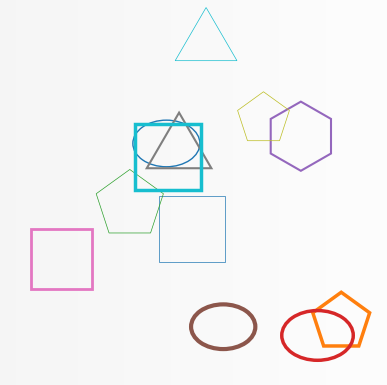[{"shape": "square", "thickness": 0.5, "radius": 0.42, "center": [0.496, 0.405]}, {"shape": "oval", "thickness": 1, "radius": 0.43, "center": [0.429, 0.627]}, {"shape": "pentagon", "thickness": 2.5, "radius": 0.39, "center": [0.881, 0.164]}, {"shape": "pentagon", "thickness": 0.5, "radius": 0.46, "center": [0.335, 0.469]}, {"shape": "oval", "thickness": 2.5, "radius": 0.46, "center": [0.819, 0.129]}, {"shape": "hexagon", "thickness": 1.5, "radius": 0.45, "center": [0.776, 0.646]}, {"shape": "oval", "thickness": 3, "radius": 0.41, "center": [0.576, 0.151]}, {"shape": "square", "thickness": 2, "radius": 0.39, "center": [0.159, 0.328]}, {"shape": "triangle", "thickness": 1.5, "radius": 0.48, "center": [0.462, 0.611]}, {"shape": "pentagon", "thickness": 0.5, "radius": 0.35, "center": [0.68, 0.691]}, {"shape": "square", "thickness": 2.5, "radius": 0.42, "center": [0.434, 0.592]}, {"shape": "triangle", "thickness": 0.5, "radius": 0.46, "center": [0.532, 0.888]}]